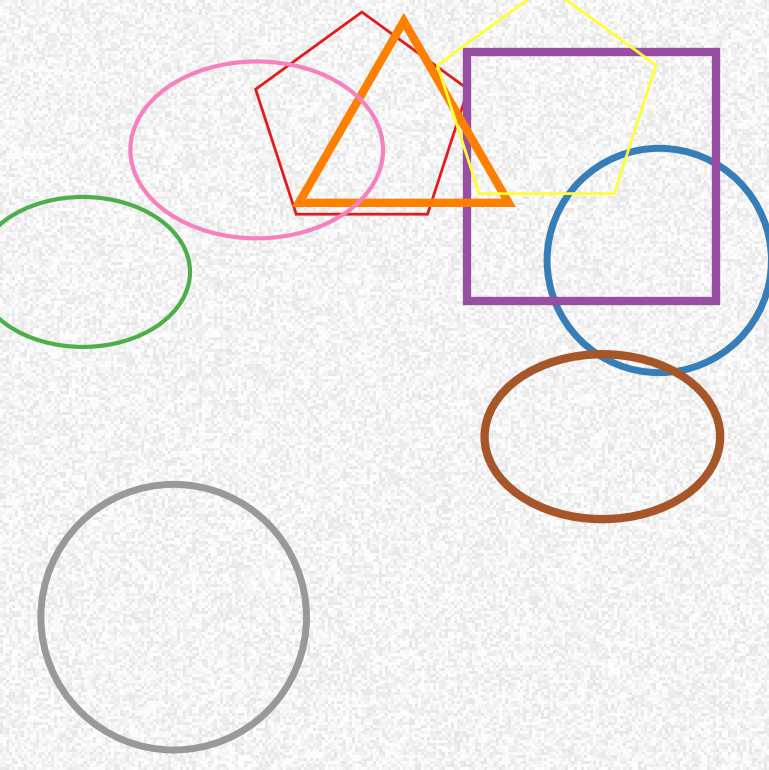[{"shape": "pentagon", "thickness": 1, "radius": 0.73, "center": [0.47, 0.839]}, {"shape": "circle", "thickness": 2.5, "radius": 0.73, "center": [0.856, 0.662]}, {"shape": "oval", "thickness": 1.5, "radius": 0.7, "center": [0.108, 0.647]}, {"shape": "square", "thickness": 3, "radius": 0.81, "center": [0.768, 0.771]}, {"shape": "triangle", "thickness": 3, "radius": 0.79, "center": [0.524, 0.815]}, {"shape": "pentagon", "thickness": 1, "radius": 0.75, "center": [0.71, 0.869]}, {"shape": "oval", "thickness": 3, "radius": 0.76, "center": [0.782, 0.433]}, {"shape": "oval", "thickness": 1.5, "radius": 0.82, "center": [0.333, 0.805]}, {"shape": "circle", "thickness": 2.5, "radius": 0.86, "center": [0.226, 0.198]}]